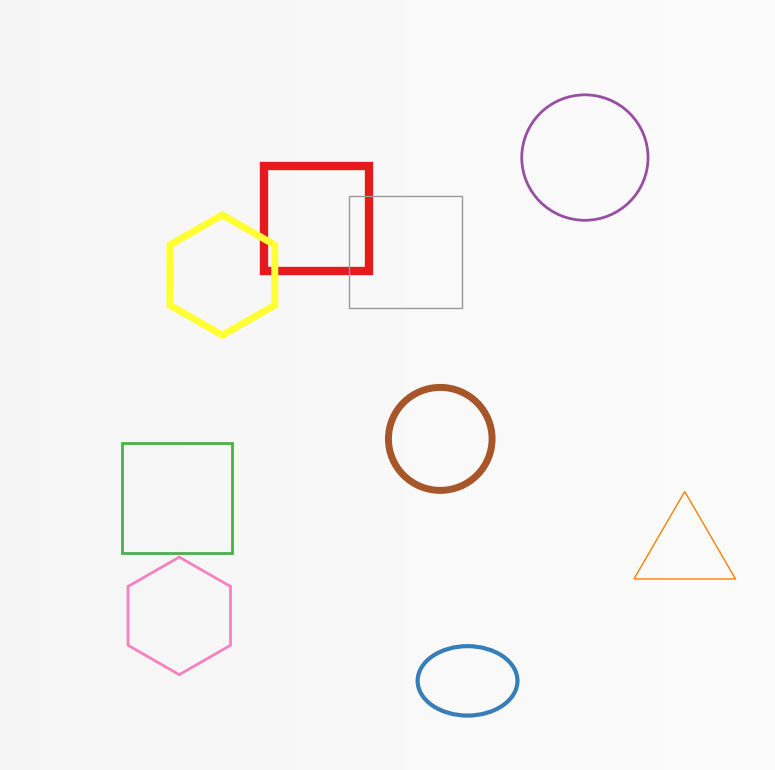[{"shape": "square", "thickness": 3, "radius": 0.34, "center": [0.408, 0.716]}, {"shape": "oval", "thickness": 1.5, "radius": 0.32, "center": [0.603, 0.116]}, {"shape": "square", "thickness": 1, "radius": 0.36, "center": [0.228, 0.353]}, {"shape": "circle", "thickness": 1, "radius": 0.41, "center": [0.755, 0.795]}, {"shape": "triangle", "thickness": 0.5, "radius": 0.38, "center": [0.884, 0.286]}, {"shape": "hexagon", "thickness": 2.5, "radius": 0.39, "center": [0.287, 0.643]}, {"shape": "circle", "thickness": 2.5, "radius": 0.33, "center": [0.568, 0.43]}, {"shape": "hexagon", "thickness": 1, "radius": 0.38, "center": [0.231, 0.2]}, {"shape": "square", "thickness": 0.5, "radius": 0.36, "center": [0.523, 0.673]}]